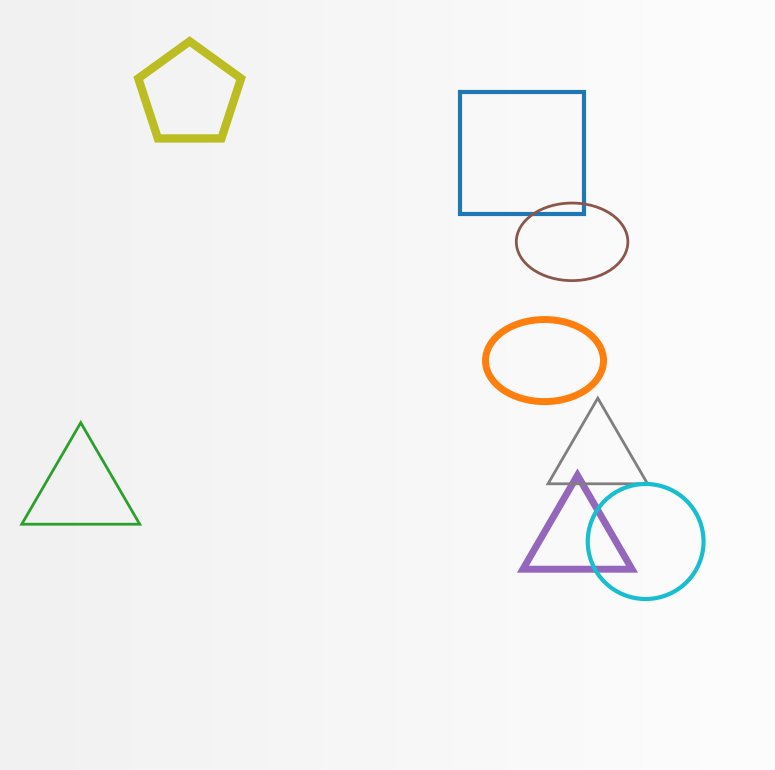[{"shape": "square", "thickness": 1.5, "radius": 0.4, "center": [0.674, 0.802]}, {"shape": "oval", "thickness": 2.5, "radius": 0.38, "center": [0.703, 0.532]}, {"shape": "triangle", "thickness": 1, "radius": 0.44, "center": [0.104, 0.363]}, {"shape": "triangle", "thickness": 2.5, "radius": 0.41, "center": [0.745, 0.301]}, {"shape": "oval", "thickness": 1, "radius": 0.36, "center": [0.738, 0.686]}, {"shape": "triangle", "thickness": 1, "radius": 0.37, "center": [0.771, 0.409]}, {"shape": "pentagon", "thickness": 3, "radius": 0.35, "center": [0.245, 0.877]}, {"shape": "circle", "thickness": 1.5, "radius": 0.37, "center": [0.833, 0.297]}]